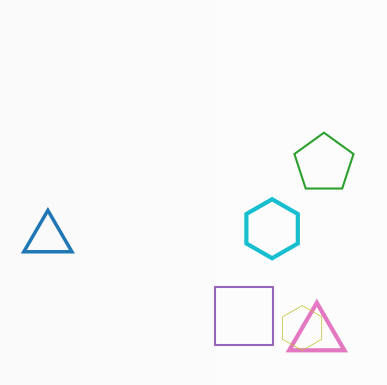[{"shape": "triangle", "thickness": 2.5, "radius": 0.36, "center": [0.124, 0.382]}, {"shape": "pentagon", "thickness": 1.5, "radius": 0.4, "center": [0.836, 0.575]}, {"shape": "square", "thickness": 1.5, "radius": 0.37, "center": [0.629, 0.18]}, {"shape": "triangle", "thickness": 3, "radius": 0.41, "center": [0.818, 0.131]}, {"shape": "hexagon", "thickness": 0.5, "radius": 0.29, "center": [0.78, 0.148]}, {"shape": "hexagon", "thickness": 3, "radius": 0.38, "center": [0.702, 0.406]}]